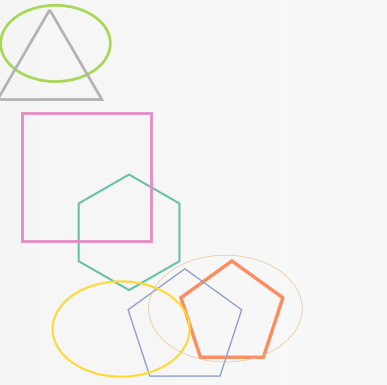[{"shape": "hexagon", "thickness": 1.5, "radius": 0.75, "center": [0.333, 0.397]}, {"shape": "pentagon", "thickness": 2.5, "radius": 0.69, "center": [0.598, 0.184]}, {"shape": "pentagon", "thickness": 1, "radius": 0.77, "center": [0.477, 0.148]}, {"shape": "square", "thickness": 2, "radius": 0.84, "center": [0.223, 0.541]}, {"shape": "oval", "thickness": 2, "radius": 0.71, "center": [0.143, 0.887]}, {"shape": "oval", "thickness": 1.5, "radius": 0.88, "center": [0.312, 0.145]}, {"shape": "oval", "thickness": 0.5, "radius": 0.99, "center": [0.582, 0.198]}, {"shape": "triangle", "thickness": 2, "radius": 0.78, "center": [0.128, 0.819]}]